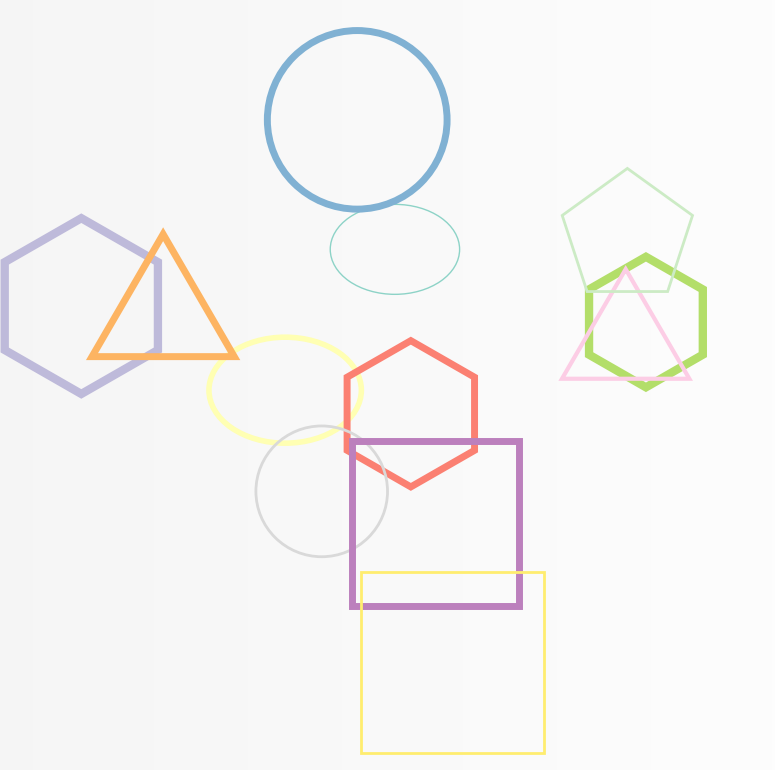[{"shape": "oval", "thickness": 0.5, "radius": 0.42, "center": [0.51, 0.676]}, {"shape": "oval", "thickness": 2, "radius": 0.49, "center": [0.368, 0.493]}, {"shape": "hexagon", "thickness": 3, "radius": 0.57, "center": [0.105, 0.603]}, {"shape": "hexagon", "thickness": 2.5, "radius": 0.47, "center": [0.53, 0.463]}, {"shape": "circle", "thickness": 2.5, "radius": 0.58, "center": [0.461, 0.844]}, {"shape": "triangle", "thickness": 2.5, "radius": 0.53, "center": [0.21, 0.59]}, {"shape": "hexagon", "thickness": 3, "radius": 0.42, "center": [0.833, 0.582]}, {"shape": "triangle", "thickness": 1.5, "radius": 0.47, "center": [0.807, 0.556]}, {"shape": "circle", "thickness": 1, "radius": 0.42, "center": [0.415, 0.362]}, {"shape": "square", "thickness": 2.5, "radius": 0.54, "center": [0.562, 0.32]}, {"shape": "pentagon", "thickness": 1, "radius": 0.44, "center": [0.81, 0.693]}, {"shape": "square", "thickness": 1, "radius": 0.59, "center": [0.584, 0.14]}]